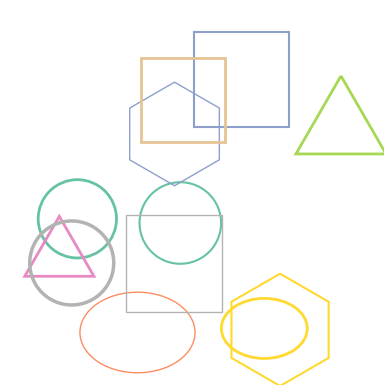[{"shape": "circle", "thickness": 1.5, "radius": 0.53, "center": [0.468, 0.421]}, {"shape": "circle", "thickness": 2, "radius": 0.51, "center": [0.201, 0.432]}, {"shape": "oval", "thickness": 1, "radius": 0.75, "center": [0.357, 0.136]}, {"shape": "hexagon", "thickness": 1, "radius": 0.67, "center": [0.453, 0.652]}, {"shape": "square", "thickness": 1.5, "radius": 0.62, "center": [0.628, 0.793]}, {"shape": "triangle", "thickness": 2, "radius": 0.52, "center": [0.154, 0.334]}, {"shape": "triangle", "thickness": 2, "radius": 0.68, "center": [0.886, 0.668]}, {"shape": "hexagon", "thickness": 1.5, "radius": 0.73, "center": [0.727, 0.143]}, {"shape": "oval", "thickness": 2, "radius": 0.56, "center": [0.687, 0.147]}, {"shape": "square", "thickness": 2, "radius": 0.55, "center": [0.474, 0.741]}, {"shape": "circle", "thickness": 2.5, "radius": 0.55, "center": [0.186, 0.317]}, {"shape": "square", "thickness": 1, "radius": 0.63, "center": [0.452, 0.315]}]